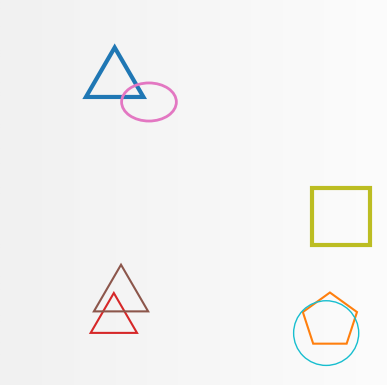[{"shape": "triangle", "thickness": 3, "radius": 0.43, "center": [0.296, 0.791]}, {"shape": "pentagon", "thickness": 1.5, "radius": 0.37, "center": [0.851, 0.167]}, {"shape": "triangle", "thickness": 1.5, "radius": 0.35, "center": [0.294, 0.17]}, {"shape": "triangle", "thickness": 1.5, "radius": 0.4, "center": [0.312, 0.232]}, {"shape": "oval", "thickness": 2, "radius": 0.35, "center": [0.384, 0.735]}, {"shape": "square", "thickness": 3, "radius": 0.37, "center": [0.88, 0.437]}, {"shape": "circle", "thickness": 1, "radius": 0.42, "center": [0.842, 0.135]}]